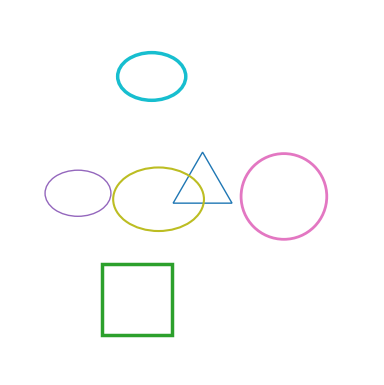[{"shape": "triangle", "thickness": 1, "radius": 0.44, "center": [0.526, 0.516]}, {"shape": "square", "thickness": 2.5, "radius": 0.46, "center": [0.355, 0.222]}, {"shape": "oval", "thickness": 1, "radius": 0.43, "center": [0.203, 0.498]}, {"shape": "circle", "thickness": 2, "radius": 0.56, "center": [0.737, 0.49]}, {"shape": "oval", "thickness": 1.5, "radius": 0.59, "center": [0.412, 0.482]}, {"shape": "oval", "thickness": 2.5, "radius": 0.44, "center": [0.394, 0.801]}]